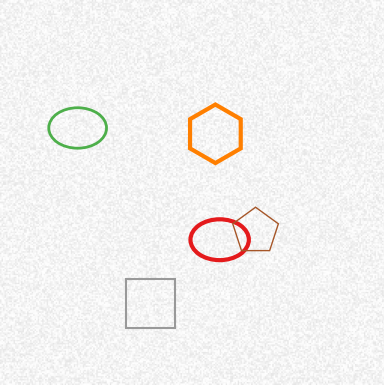[{"shape": "oval", "thickness": 3, "radius": 0.38, "center": [0.571, 0.377]}, {"shape": "oval", "thickness": 2, "radius": 0.38, "center": [0.202, 0.668]}, {"shape": "hexagon", "thickness": 3, "radius": 0.38, "center": [0.559, 0.653]}, {"shape": "pentagon", "thickness": 1, "radius": 0.31, "center": [0.664, 0.399]}, {"shape": "square", "thickness": 1.5, "radius": 0.32, "center": [0.391, 0.211]}]